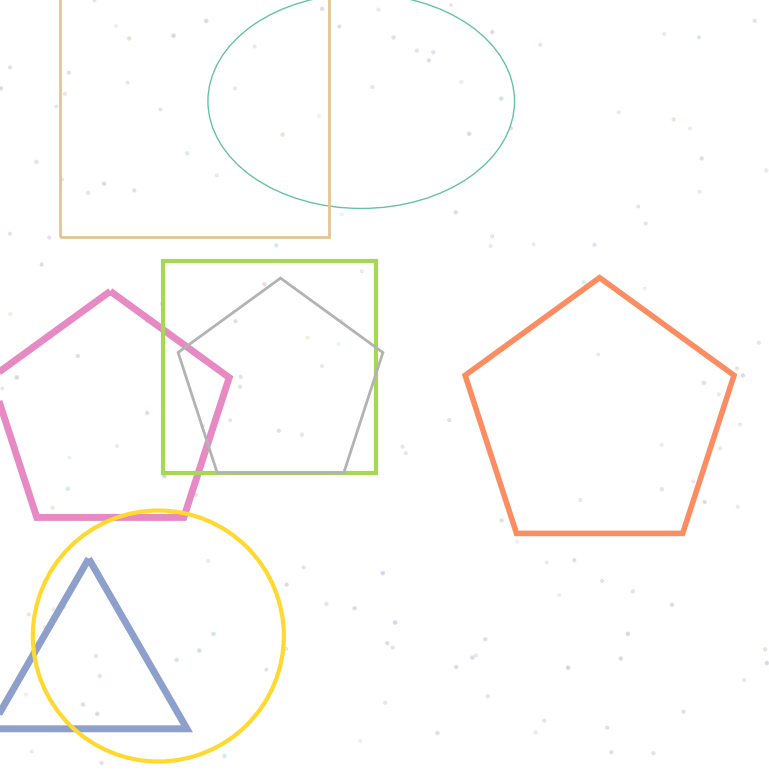[{"shape": "oval", "thickness": 0.5, "radius": 1.0, "center": [0.469, 0.869]}, {"shape": "pentagon", "thickness": 2, "radius": 0.92, "center": [0.779, 0.456]}, {"shape": "triangle", "thickness": 2.5, "radius": 0.74, "center": [0.115, 0.127]}, {"shape": "pentagon", "thickness": 2.5, "radius": 0.81, "center": [0.143, 0.459]}, {"shape": "square", "thickness": 1.5, "radius": 0.69, "center": [0.35, 0.523]}, {"shape": "circle", "thickness": 1.5, "radius": 0.81, "center": [0.206, 0.174]}, {"shape": "square", "thickness": 1, "radius": 0.87, "center": [0.252, 0.867]}, {"shape": "pentagon", "thickness": 1, "radius": 0.7, "center": [0.364, 0.499]}]